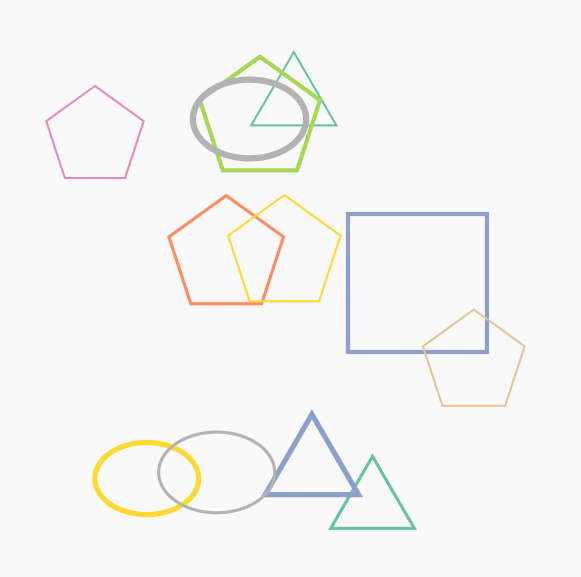[{"shape": "triangle", "thickness": 1.5, "radius": 0.42, "center": [0.641, 0.126]}, {"shape": "triangle", "thickness": 1, "radius": 0.42, "center": [0.505, 0.824]}, {"shape": "pentagon", "thickness": 1.5, "radius": 0.52, "center": [0.389, 0.557]}, {"shape": "triangle", "thickness": 2.5, "radius": 0.46, "center": [0.537, 0.189]}, {"shape": "square", "thickness": 2, "radius": 0.6, "center": [0.718, 0.51]}, {"shape": "pentagon", "thickness": 1, "radius": 0.44, "center": [0.163, 0.762]}, {"shape": "pentagon", "thickness": 2, "radius": 0.54, "center": [0.447, 0.792]}, {"shape": "pentagon", "thickness": 1, "radius": 0.51, "center": [0.489, 0.56]}, {"shape": "oval", "thickness": 2.5, "radius": 0.45, "center": [0.252, 0.17]}, {"shape": "pentagon", "thickness": 1, "radius": 0.46, "center": [0.815, 0.371]}, {"shape": "oval", "thickness": 3, "radius": 0.49, "center": [0.429, 0.793]}, {"shape": "oval", "thickness": 1.5, "radius": 0.5, "center": [0.373, 0.181]}]